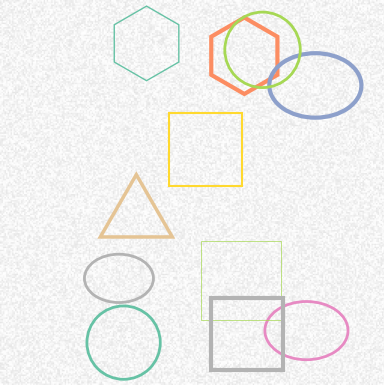[{"shape": "circle", "thickness": 2, "radius": 0.48, "center": [0.321, 0.11]}, {"shape": "hexagon", "thickness": 1, "radius": 0.48, "center": [0.381, 0.887]}, {"shape": "hexagon", "thickness": 3, "radius": 0.5, "center": [0.635, 0.855]}, {"shape": "oval", "thickness": 3, "radius": 0.6, "center": [0.819, 0.778]}, {"shape": "oval", "thickness": 2, "radius": 0.54, "center": [0.796, 0.141]}, {"shape": "circle", "thickness": 2, "radius": 0.49, "center": [0.682, 0.871]}, {"shape": "square", "thickness": 0.5, "radius": 0.52, "center": [0.625, 0.271]}, {"shape": "square", "thickness": 1.5, "radius": 0.47, "center": [0.533, 0.611]}, {"shape": "triangle", "thickness": 2.5, "radius": 0.54, "center": [0.354, 0.438]}, {"shape": "square", "thickness": 3, "radius": 0.47, "center": [0.642, 0.133]}, {"shape": "oval", "thickness": 2, "radius": 0.45, "center": [0.309, 0.277]}]